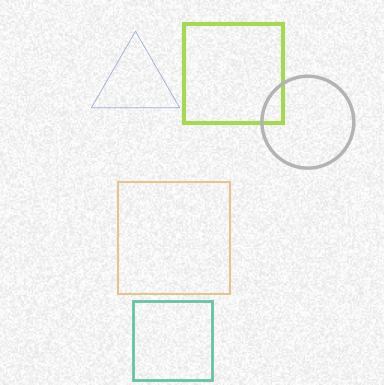[{"shape": "square", "thickness": 2, "radius": 0.51, "center": [0.448, 0.116]}, {"shape": "triangle", "thickness": 0.5, "radius": 0.66, "center": [0.352, 0.786]}, {"shape": "square", "thickness": 3, "radius": 0.64, "center": [0.607, 0.809]}, {"shape": "square", "thickness": 1.5, "radius": 0.73, "center": [0.453, 0.383]}, {"shape": "circle", "thickness": 2.5, "radius": 0.6, "center": [0.8, 0.683]}]